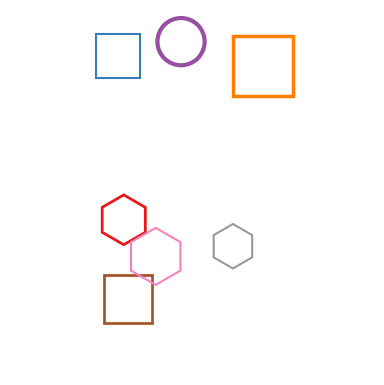[{"shape": "hexagon", "thickness": 2, "radius": 0.32, "center": [0.321, 0.429]}, {"shape": "square", "thickness": 1.5, "radius": 0.29, "center": [0.307, 0.855]}, {"shape": "circle", "thickness": 3, "radius": 0.31, "center": [0.47, 0.892]}, {"shape": "square", "thickness": 2.5, "radius": 0.39, "center": [0.684, 0.829]}, {"shape": "square", "thickness": 2, "radius": 0.31, "center": [0.334, 0.222]}, {"shape": "hexagon", "thickness": 1.5, "radius": 0.37, "center": [0.404, 0.334]}, {"shape": "hexagon", "thickness": 1.5, "radius": 0.29, "center": [0.605, 0.36]}]